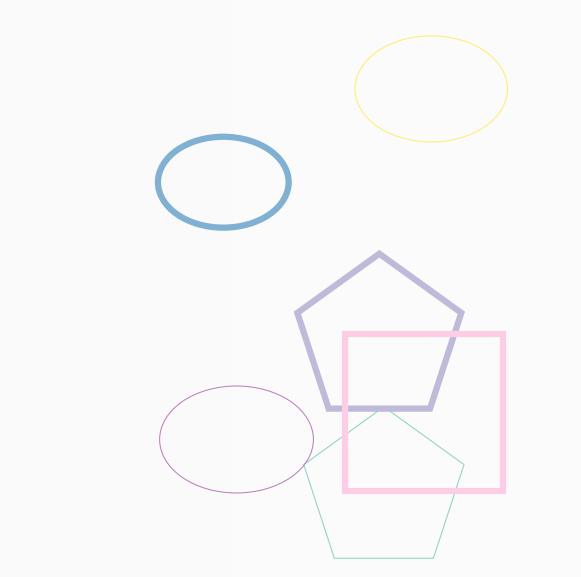[{"shape": "pentagon", "thickness": 0.5, "radius": 0.72, "center": [0.66, 0.15]}, {"shape": "pentagon", "thickness": 3, "radius": 0.74, "center": [0.653, 0.412]}, {"shape": "oval", "thickness": 3, "radius": 0.56, "center": [0.384, 0.684]}, {"shape": "square", "thickness": 3, "radius": 0.68, "center": [0.729, 0.284]}, {"shape": "oval", "thickness": 0.5, "radius": 0.66, "center": [0.407, 0.238]}, {"shape": "oval", "thickness": 0.5, "radius": 0.66, "center": [0.742, 0.845]}]